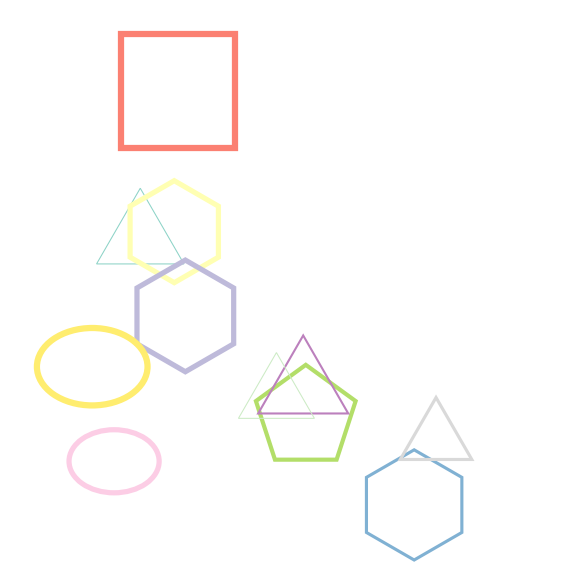[{"shape": "triangle", "thickness": 0.5, "radius": 0.44, "center": [0.243, 0.586]}, {"shape": "hexagon", "thickness": 2.5, "radius": 0.44, "center": [0.302, 0.598]}, {"shape": "hexagon", "thickness": 2.5, "radius": 0.48, "center": [0.321, 0.452]}, {"shape": "square", "thickness": 3, "radius": 0.49, "center": [0.309, 0.842]}, {"shape": "hexagon", "thickness": 1.5, "radius": 0.48, "center": [0.717, 0.125]}, {"shape": "pentagon", "thickness": 2, "radius": 0.45, "center": [0.529, 0.277]}, {"shape": "oval", "thickness": 2.5, "radius": 0.39, "center": [0.198, 0.2]}, {"shape": "triangle", "thickness": 1.5, "radius": 0.36, "center": [0.755, 0.239]}, {"shape": "triangle", "thickness": 1, "radius": 0.45, "center": [0.525, 0.328]}, {"shape": "triangle", "thickness": 0.5, "radius": 0.38, "center": [0.479, 0.313]}, {"shape": "oval", "thickness": 3, "radius": 0.48, "center": [0.16, 0.364]}]